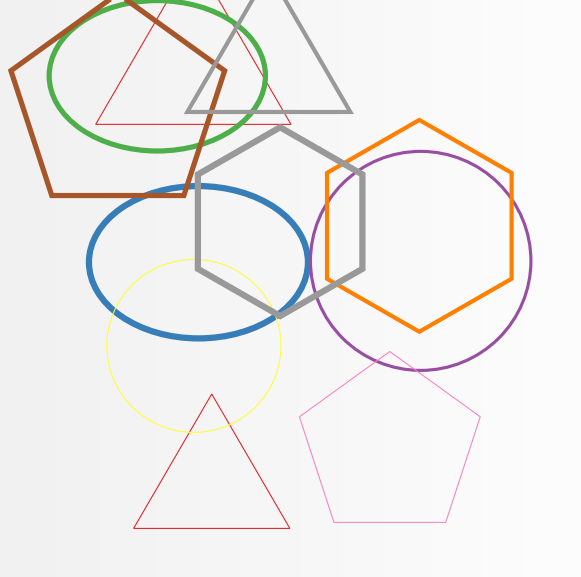[{"shape": "triangle", "thickness": 0.5, "radius": 0.78, "center": [0.364, 0.162]}, {"shape": "triangle", "thickness": 0.5, "radius": 0.97, "center": [0.333, 0.881]}, {"shape": "oval", "thickness": 3, "radius": 0.94, "center": [0.341, 0.545]}, {"shape": "oval", "thickness": 2.5, "radius": 0.93, "center": [0.271, 0.868]}, {"shape": "circle", "thickness": 1.5, "radius": 0.95, "center": [0.724, 0.547]}, {"shape": "hexagon", "thickness": 2, "radius": 0.92, "center": [0.721, 0.608]}, {"shape": "circle", "thickness": 0.5, "radius": 0.75, "center": [0.334, 0.4]}, {"shape": "pentagon", "thickness": 2.5, "radius": 0.97, "center": [0.203, 0.817]}, {"shape": "pentagon", "thickness": 0.5, "radius": 0.82, "center": [0.671, 0.227]}, {"shape": "triangle", "thickness": 2, "radius": 0.81, "center": [0.462, 0.886]}, {"shape": "hexagon", "thickness": 3, "radius": 0.82, "center": [0.482, 0.615]}]